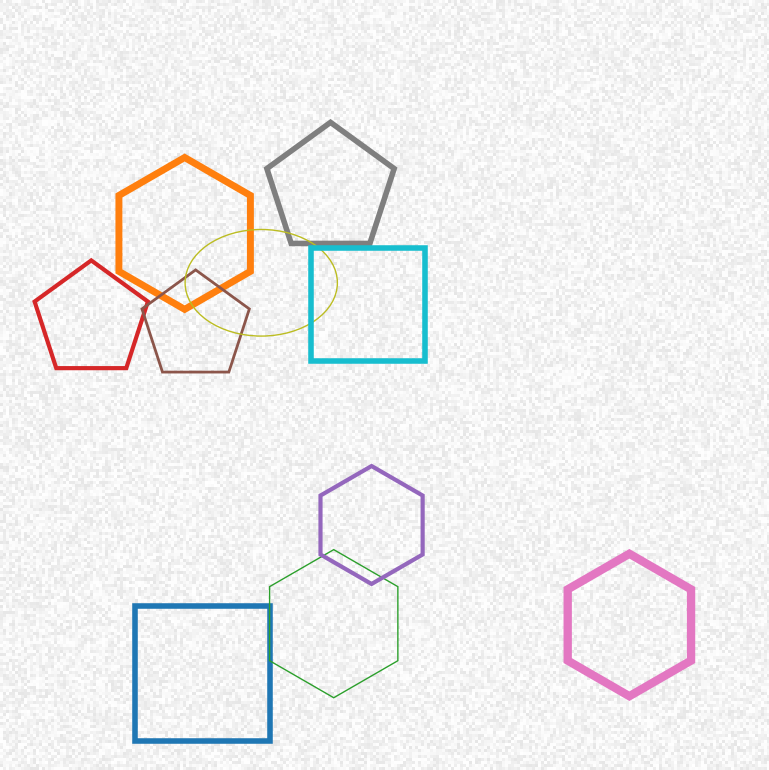[{"shape": "square", "thickness": 2, "radius": 0.44, "center": [0.263, 0.126]}, {"shape": "hexagon", "thickness": 2.5, "radius": 0.49, "center": [0.24, 0.697]}, {"shape": "hexagon", "thickness": 0.5, "radius": 0.48, "center": [0.433, 0.19]}, {"shape": "pentagon", "thickness": 1.5, "radius": 0.39, "center": [0.119, 0.584]}, {"shape": "hexagon", "thickness": 1.5, "radius": 0.38, "center": [0.483, 0.318]}, {"shape": "pentagon", "thickness": 1, "radius": 0.37, "center": [0.254, 0.576]}, {"shape": "hexagon", "thickness": 3, "radius": 0.46, "center": [0.817, 0.188]}, {"shape": "pentagon", "thickness": 2, "radius": 0.43, "center": [0.429, 0.754]}, {"shape": "oval", "thickness": 0.5, "radius": 0.49, "center": [0.339, 0.633]}, {"shape": "square", "thickness": 2, "radius": 0.37, "center": [0.478, 0.604]}]